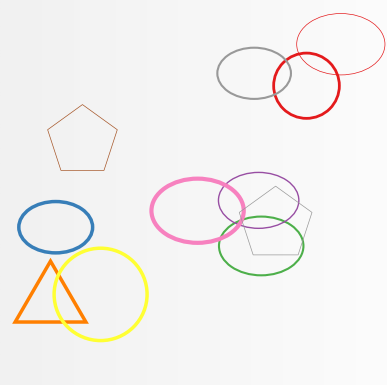[{"shape": "circle", "thickness": 2, "radius": 0.42, "center": [0.791, 0.777]}, {"shape": "oval", "thickness": 0.5, "radius": 0.57, "center": [0.88, 0.885]}, {"shape": "oval", "thickness": 2.5, "radius": 0.48, "center": [0.144, 0.41]}, {"shape": "oval", "thickness": 1.5, "radius": 0.54, "center": [0.674, 0.361]}, {"shape": "oval", "thickness": 1, "radius": 0.52, "center": [0.667, 0.48]}, {"shape": "triangle", "thickness": 2.5, "radius": 0.53, "center": [0.13, 0.216]}, {"shape": "circle", "thickness": 2.5, "radius": 0.6, "center": [0.26, 0.235]}, {"shape": "pentagon", "thickness": 0.5, "radius": 0.47, "center": [0.213, 0.634]}, {"shape": "oval", "thickness": 3, "radius": 0.6, "center": [0.51, 0.453]}, {"shape": "oval", "thickness": 1.5, "radius": 0.47, "center": [0.656, 0.81]}, {"shape": "pentagon", "thickness": 0.5, "radius": 0.49, "center": [0.711, 0.418]}]